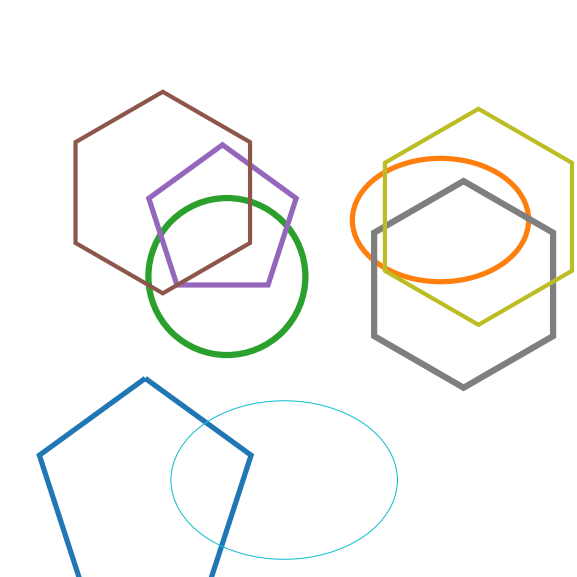[{"shape": "pentagon", "thickness": 2.5, "radius": 0.96, "center": [0.251, 0.151]}, {"shape": "oval", "thickness": 2.5, "radius": 0.76, "center": [0.763, 0.618]}, {"shape": "circle", "thickness": 3, "radius": 0.68, "center": [0.393, 0.52]}, {"shape": "pentagon", "thickness": 2.5, "radius": 0.67, "center": [0.385, 0.614]}, {"shape": "hexagon", "thickness": 2, "radius": 0.87, "center": [0.282, 0.666]}, {"shape": "hexagon", "thickness": 3, "radius": 0.89, "center": [0.803, 0.507]}, {"shape": "hexagon", "thickness": 2, "radius": 0.94, "center": [0.828, 0.624]}, {"shape": "oval", "thickness": 0.5, "radius": 0.98, "center": [0.492, 0.168]}]